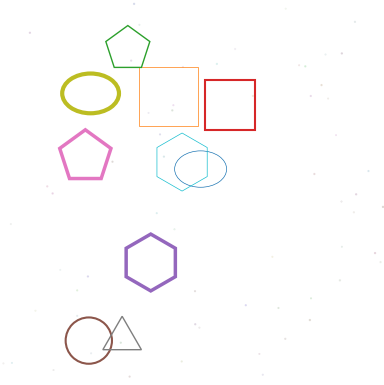[{"shape": "oval", "thickness": 0.5, "radius": 0.34, "center": [0.521, 0.561]}, {"shape": "square", "thickness": 0.5, "radius": 0.39, "center": [0.437, 0.749]}, {"shape": "pentagon", "thickness": 1, "radius": 0.3, "center": [0.332, 0.874]}, {"shape": "square", "thickness": 1.5, "radius": 0.33, "center": [0.597, 0.727]}, {"shape": "hexagon", "thickness": 2.5, "radius": 0.37, "center": [0.392, 0.318]}, {"shape": "circle", "thickness": 1.5, "radius": 0.3, "center": [0.231, 0.115]}, {"shape": "pentagon", "thickness": 2.5, "radius": 0.35, "center": [0.222, 0.593]}, {"shape": "triangle", "thickness": 1, "radius": 0.29, "center": [0.317, 0.121]}, {"shape": "oval", "thickness": 3, "radius": 0.37, "center": [0.235, 0.757]}, {"shape": "hexagon", "thickness": 0.5, "radius": 0.38, "center": [0.473, 0.579]}]